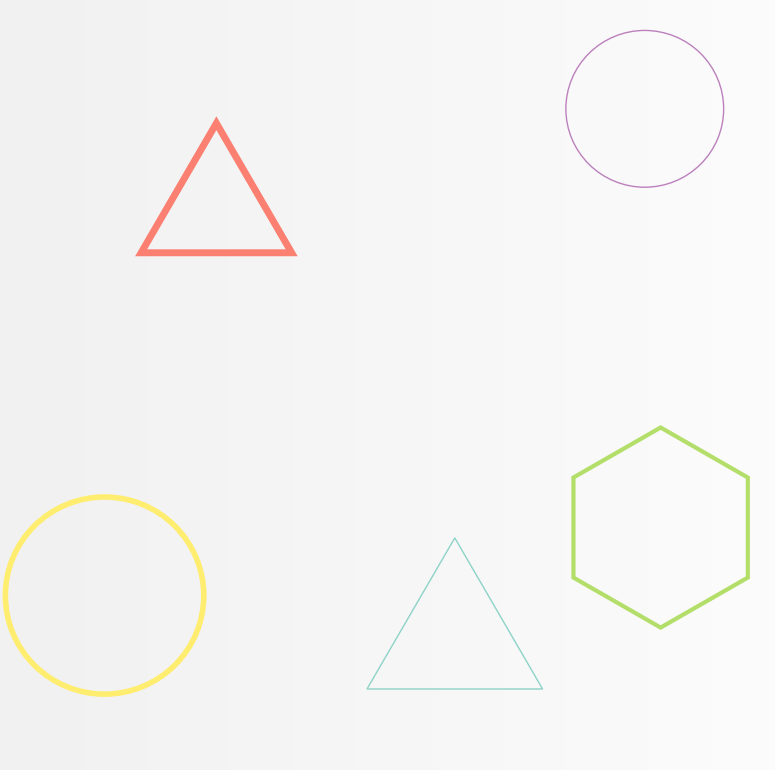[{"shape": "triangle", "thickness": 0.5, "radius": 0.65, "center": [0.587, 0.171]}, {"shape": "triangle", "thickness": 2.5, "radius": 0.56, "center": [0.279, 0.728]}, {"shape": "hexagon", "thickness": 1.5, "radius": 0.65, "center": [0.852, 0.315]}, {"shape": "circle", "thickness": 0.5, "radius": 0.51, "center": [0.832, 0.859]}, {"shape": "circle", "thickness": 2, "radius": 0.64, "center": [0.135, 0.227]}]